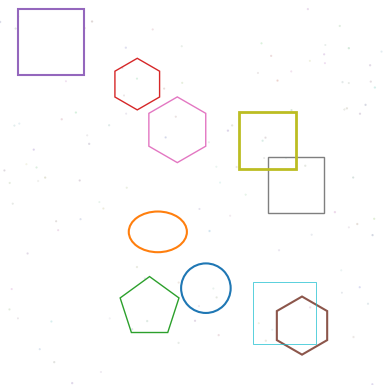[{"shape": "circle", "thickness": 1.5, "radius": 0.32, "center": [0.535, 0.251]}, {"shape": "oval", "thickness": 1.5, "radius": 0.38, "center": [0.41, 0.398]}, {"shape": "pentagon", "thickness": 1, "radius": 0.4, "center": [0.388, 0.201]}, {"shape": "hexagon", "thickness": 1, "radius": 0.33, "center": [0.357, 0.782]}, {"shape": "square", "thickness": 1.5, "radius": 0.43, "center": [0.133, 0.891]}, {"shape": "hexagon", "thickness": 1.5, "radius": 0.38, "center": [0.784, 0.154]}, {"shape": "hexagon", "thickness": 1, "radius": 0.43, "center": [0.461, 0.663]}, {"shape": "square", "thickness": 1, "radius": 0.36, "center": [0.769, 0.519]}, {"shape": "square", "thickness": 2, "radius": 0.37, "center": [0.694, 0.635]}, {"shape": "square", "thickness": 0.5, "radius": 0.41, "center": [0.739, 0.187]}]